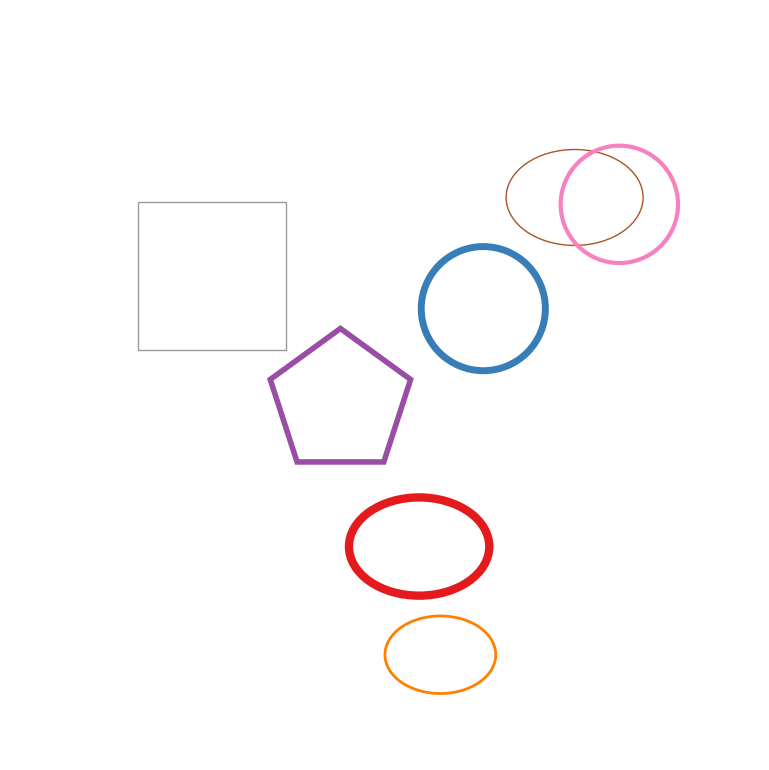[{"shape": "oval", "thickness": 3, "radius": 0.46, "center": [0.544, 0.29]}, {"shape": "circle", "thickness": 2.5, "radius": 0.4, "center": [0.628, 0.599]}, {"shape": "pentagon", "thickness": 2, "radius": 0.48, "center": [0.442, 0.478]}, {"shape": "oval", "thickness": 1, "radius": 0.36, "center": [0.572, 0.15]}, {"shape": "oval", "thickness": 0.5, "radius": 0.44, "center": [0.746, 0.744]}, {"shape": "circle", "thickness": 1.5, "radius": 0.38, "center": [0.804, 0.735]}, {"shape": "square", "thickness": 0.5, "radius": 0.48, "center": [0.275, 0.642]}]